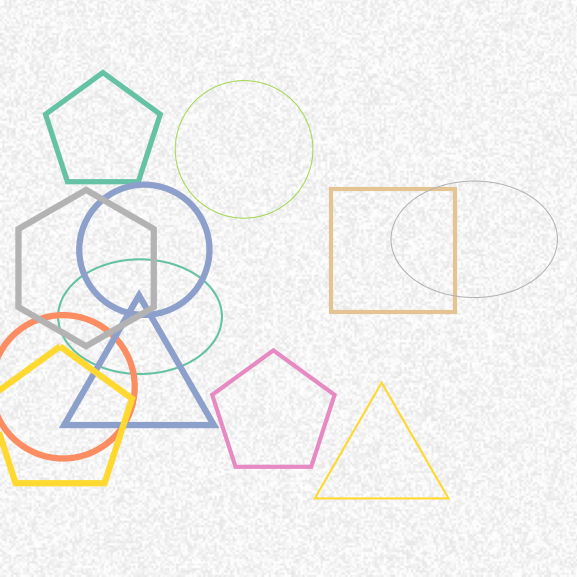[{"shape": "oval", "thickness": 1, "radius": 0.71, "center": [0.242, 0.451]}, {"shape": "pentagon", "thickness": 2.5, "radius": 0.52, "center": [0.178, 0.769]}, {"shape": "circle", "thickness": 3, "radius": 0.62, "center": [0.109, 0.329]}, {"shape": "triangle", "thickness": 3, "radius": 0.75, "center": [0.241, 0.338]}, {"shape": "circle", "thickness": 3, "radius": 0.56, "center": [0.25, 0.567]}, {"shape": "pentagon", "thickness": 2, "radius": 0.56, "center": [0.473, 0.281]}, {"shape": "circle", "thickness": 0.5, "radius": 0.6, "center": [0.423, 0.74]}, {"shape": "triangle", "thickness": 1, "radius": 0.67, "center": [0.661, 0.203]}, {"shape": "pentagon", "thickness": 3, "radius": 0.66, "center": [0.104, 0.268]}, {"shape": "square", "thickness": 2, "radius": 0.54, "center": [0.681, 0.565]}, {"shape": "oval", "thickness": 0.5, "radius": 0.72, "center": [0.821, 0.585]}, {"shape": "hexagon", "thickness": 3, "radius": 0.68, "center": [0.149, 0.535]}]